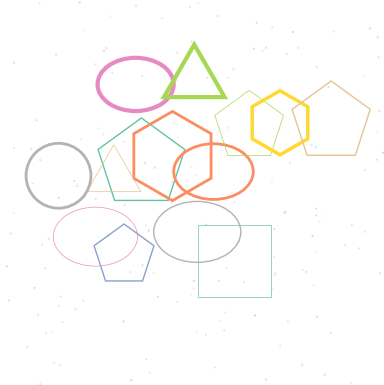[{"shape": "pentagon", "thickness": 1, "radius": 0.59, "center": [0.367, 0.575]}, {"shape": "square", "thickness": 0.5, "radius": 0.47, "center": [0.609, 0.322]}, {"shape": "hexagon", "thickness": 2, "radius": 0.58, "center": [0.448, 0.595]}, {"shape": "oval", "thickness": 2, "radius": 0.52, "center": [0.555, 0.554]}, {"shape": "pentagon", "thickness": 1, "radius": 0.41, "center": [0.322, 0.336]}, {"shape": "oval", "thickness": 0.5, "radius": 0.55, "center": [0.248, 0.385]}, {"shape": "oval", "thickness": 3, "radius": 0.49, "center": [0.352, 0.781]}, {"shape": "triangle", "thickness": 3, "radius": 0.45, "center": [0.505, 0.793]}, {"shape": "pentagon", "thickness": 0.5, "radius": 0.47, "center": [0.647, 0.672]}, {"shape": "hexagon", "thickness": 2.5, "radius": 0.42, "center": [0.727, 0.681]}, {"shape": "pentagon", "thickness": 1, "radius": 0.53, "center": [0.86, 0.683]}, {"shape": "triangle", "thickness": 0.5, "radius": 0.41, "center": [0.296, 0.543]}, {"shape": "oval", "thickness": 1, "radius": 0.57, "center": [0.512, 0.398]}, {"shape": "circle", "thickness": 2, "radius": 0.42, "center": [0.152, 0.544]}]